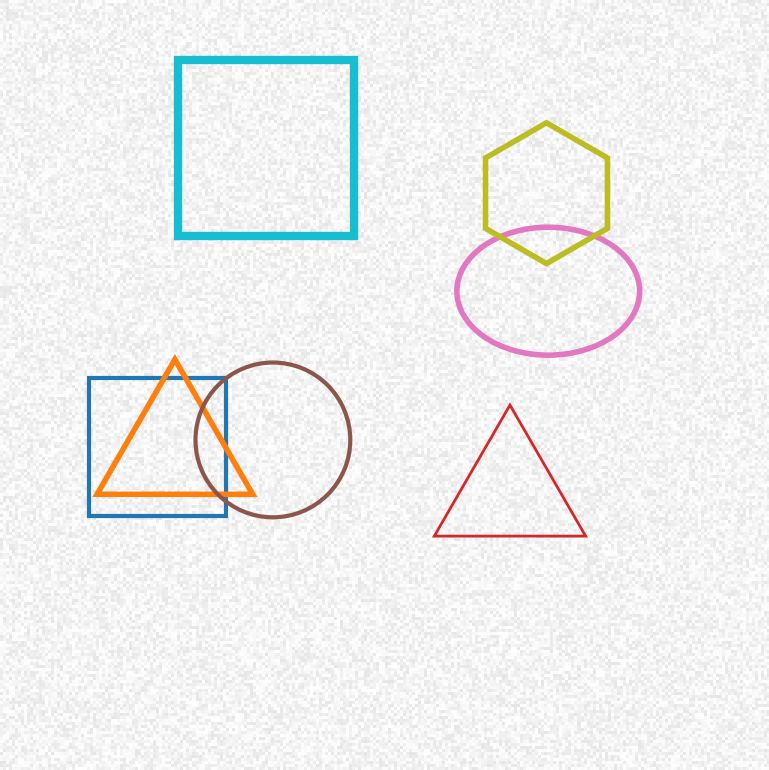[{"shape": "square", "thickness": 1.5, "radius": 0.45, "center": [0.204, 0.419]}, {"shape": "triangle", "thickness": 2, "radius": 0.58, "center": [0.227, 0.416]}, {"shape": "triangle", "thickness": 1, "radius": 0.57, "center": [0.662, 0.361]}, {"shape": "circle", "thickness": 1.5, "radius": 0.5, "center": [0.354, 0.429]}, {"shape": "oval", "thickness": 2, "radius": 0.59, "center": [0.712, 0.622]}, {"shape": "hexagon", "thickness": 2, "radius": 0.46, "center": [0.71, 0.749]}, {"shape": "square", "thickness": 3, "radius": 0.57, "center": [0.345, 0.808]}]